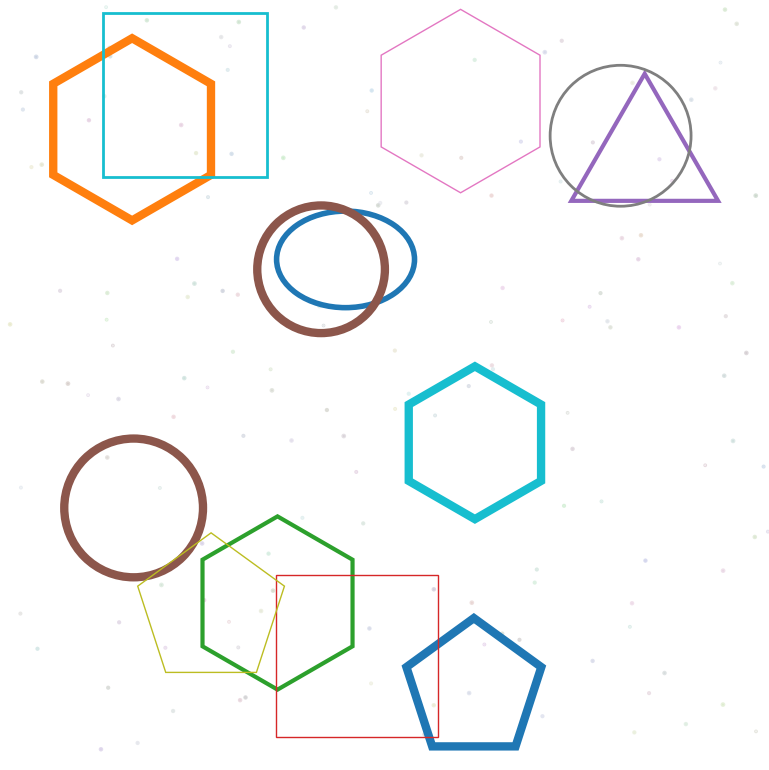[{"shape": "oval", "thickness": 2, "radius": 0.45, "center": [0.449, 0.663]}, {"shape": "pentagon", "thickness": 3, "radius": 0.46, "center": [0.615, 0.105]}, {"shape": "hexagon", "thickness": 3, "radius": 0.59, "center": [0.172, 0.832]}, {"shape": "hexagon", "thickness": 1.5, "radius": 0.56, "center": [0.36, 0.217]}, {"shape": "square", "thickness": 0.5, "radius": 0.52, "center": [0.464, 0.148]}, {"shape": "triangle", "thickness": 1.5, "radius": 0.55, "center": [0.837, 0.794]}, {"shape": "circle", "thickness": 3, "radius": 0.41, "center": [0.417, 0.65]}, {"shape": "circle", "thickness": 3, "radius": 0.45, "center": [0.174, 0.34]}, {"shape": "hexagon", "thickness": 0.5, "radius": 0.6, "center": [0.598, 0.869]}, {"shape": "circle", "thickness": 1, "radius": 0.46, "center": [0.806, 0.824]}, {"shape": "pentagon", "thickness": 0.5, "radius": 0.5, "center": [0.274, 0.208]}, {"shape": "square", "thickness": 1, "radius": 0.53, "center": [0.24, 0.876]}, {"shape": "hexagon", "thickness": 3, "radius": 0.5, "center": [0.617, 0.425]}]